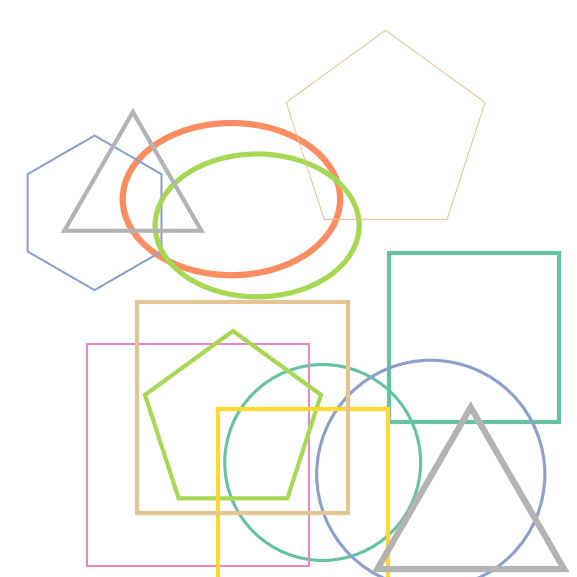[{"shape": "circle", "thickness": 1.5, "radius": 0.85, "center": [0.559, 0.198]}, {"shape": "square", "thickness": 2, "radius": 0.73, "center": [0.821, 0.415]}, {"shape": "oval", "thickness": 3, "radius": 0.94, "center": [0.401, 0.654]}, {"shape": "circle", "thickness": 1.5, "radius": 0.99, "center": [0.746, 0.178]}, {"shape": "hexagon", "thickness": 1, "radius": 0.67, "center": [0.164, 0.631]}, {"shape": "square", "thickness": 1, "radius": 0.96, "center": [0.343, 0.211]}, {"shape": "oval", "thickness": 2.5, "radius": 0.88, "center": [0.445, 0.609]}, {"shape": "pentagon", "thickness": 2, "radius": 0.8, "center": [0.403, 0.266]}, {"shape": "square", "thickness": 2, "radius": 0.74, "center": [0.524, 0.144]}, {"shape": "square", "thickness": 2, "radius": 0.91, "center": [0.42, 0.294]}, {"shape": "pentagon", "thickness": 0.5, "radius": 0.9, "center": [0.668, 0.766]}, {"shape": "triangle", "thickness": 2, "radius": 0.69, "center": [0.23, 0.668]}, {"shape": "triangle", "thickness": 3, "radius": 0.93, "center": [0.815, 0.107]}]